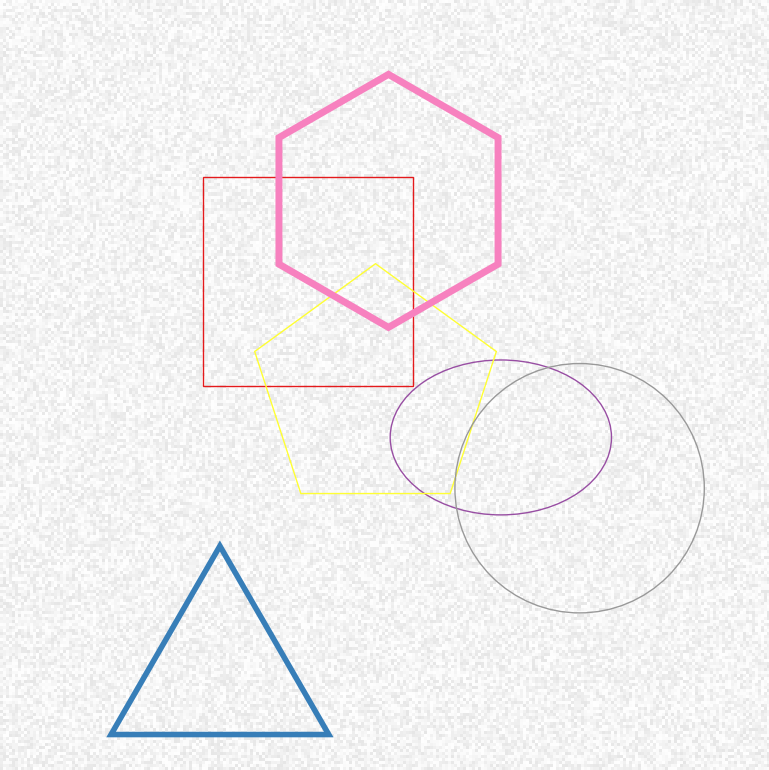[{"shape": "square", "thickness": 0.5, "radius": 0.68, "center": [0.4, 0.635]}, {"shape": "triangle", "thickness": 2, "radius": 0.82, "center": [0.286, 0.128]}, {"shape": "oval", "thickness": 0.5, "radius": 0.72, "center": [0.65, 0.432]}, {"shape": "pentagon", "thickness": 0.5, "radius": 0.82, "center": [0.488, 0.493]}, {"shape": "hexagon", "thickness": 2.5, "radius": 0.82, "center": [0.505, 0.739]}, {"shape": "circle", "thickness": 0.5, "radius": 0.81, "center": [0.753, 0.366]}]